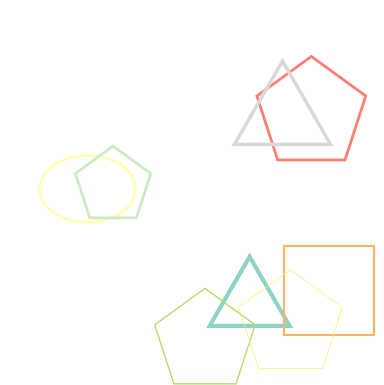[{"shape": "triangle", "thickness": 3, "radius": 0.6, "center": [0.648, 0.213]}, {"shape": "oval", "thickness": 2, "radius": 0.62, "center": [0.227, 0.509]}, {"shape": "pentagon", "thickness": 2, "radius": 0.74, "center": [0.809, 0.705]}, {"shape": "square", "thickness": 1.5, "radius": 0.58, "center": [0.854, 0.245]}, {"shape": "pentagon", "thickness": 1, "radius": 0.69, "center": [0.532, 0.114]}, {"shape": "triangle", "thickness": 2.5, "radius": 0.72, "center": [0.734, 0.697]}, {"shape": "pentagon", "thickness": 2, "radius": 0.52, "center": [0.294, 0.518]}, {"shape": "pentagon", "thickness": 0.5, "radius": 0.71, "center": [0.754, 0.158]}]